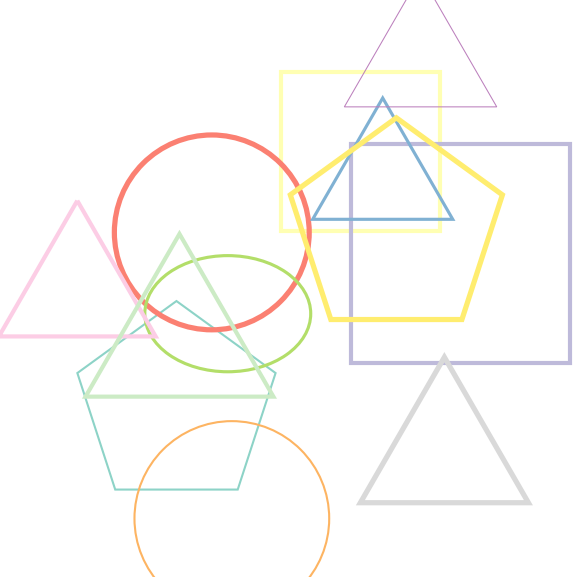[{"shape": "pentagon", "thickness": 1, "radius": 0.9, "center": [0.306, 0.297]}, {"shape": "square", "thickness": 2, "radius": 0.69, "center": [0.624, 0.737]}, {"shape": "square", "thickness": 2, "radius": 0.95, "center": [0.797, 0.56]}, {"shape": "circle", "thickness": 2.5, "radius": 0.84, "center": [0.367, 0.597]}, {"shape": "triangle", "thickness": 1.5, "radius": 0.7, "center": [0.663, 0.689]}, {"shape": "circle", "thickness": 1, "radius": 0.84, "center": [0.401, 0.101]}, {"shape": "oval", "thickness": 1.5, "radius": 0.72, "center": [0.394, 0.456]}, {"shape": "triangle", "thickness": 2, "radius": 0.78, "center": [0.134, 0.495]}, {"shape": "triangle", "thickness": 2.5, "radius": 0.84, "center": [0.769, 0.213]}, {"shape": "triangle", "thickness": 0.5, "radius": 0.76, "center": [0.728, 0.89]}, {"shape": "triangle", "thickness": 2, "radius": 0.94, "center": [0.311, 0.406]}, {"shape": "pentagon", "thickness": 2.5, "radius": 0.97, "center": [0.686, 0.602]}]